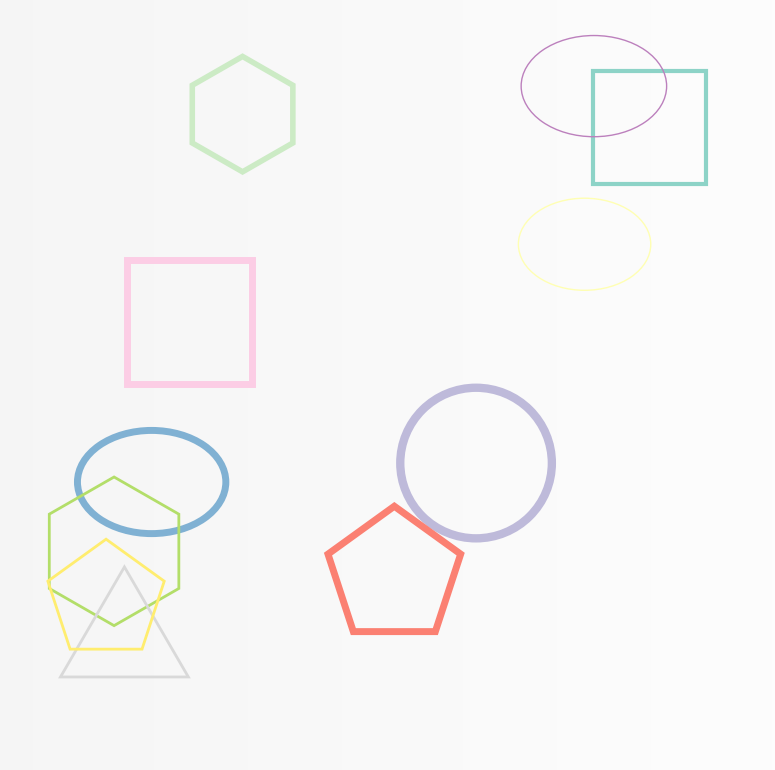[{"shape": "square", "thickness": 1.5, "radius": 0.37, "center": [0.838, 0.835]}, {"shape": "oval", "thickness": 0.5, "radius": 0.43, "center": [0.754, 0.683]}, {"shape": "circle", "thickness": 3, "radius": 0.49, "center": [0.614, 0.399]}, {"shape": "pentagon", "thickness": 2.5, "radius": 0.45, "center": [0.509, 0.253]}, {"shape": "oval", "thickness": 2.5, "radius": 0.48, "center": [0.196, 0.374]}, {"shape": "hexagon", "thickness": 1, "radius": 0.48, "center": [0.147, 0.284]}, {"shape": "square", "thickness": 2.5, "radius": 0.4, "center": [0.245, 0.581]}, {"shape": "triangle", "thickness": 1, "radius": 0.48, "center": [0.161, 0.168]}, {"shape": "oval", "thickness": 0.5, "radius": 0.47, "center": [0.766, 0.888]}, {"shape": "hexagon", "thickness": 2, "radius": 0.37, "center": [0.313, 0.852]}, {"shape": "pentagon", "thickness": 1, "radius": 0.39, "center": [0.137, 0.221]}]